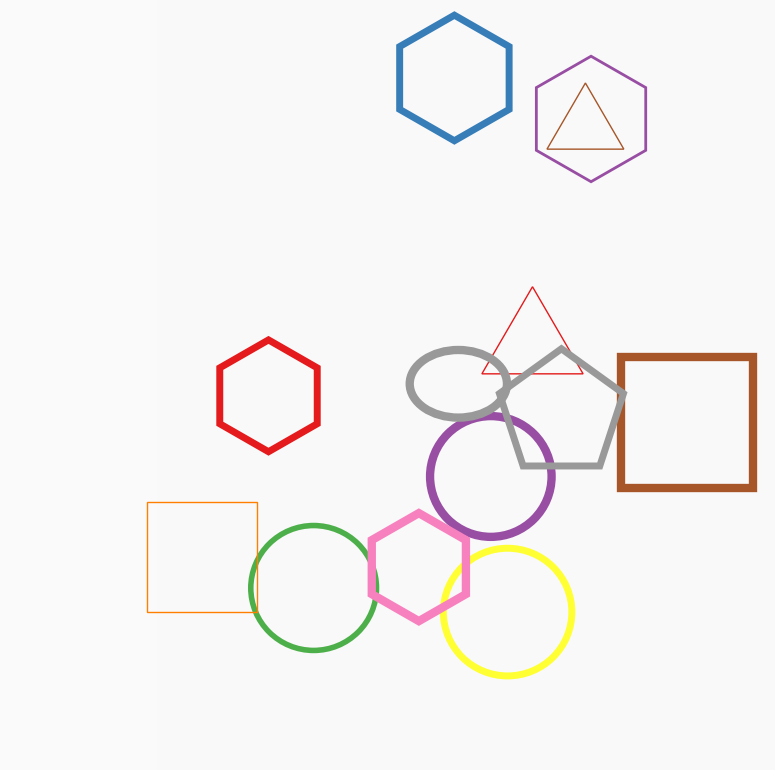[{"shape": "triangle", "thickness": 0.5, "radius": 0.38, "center": [0.687, 0.552]}, {"shape": "hexagon", "thickness": 2.5, "radius": 0.36, "center": [0.346, 0.486]}, {"shape": "hexagon", "thickness": 2.5, "radius": 0.41, "center": [0.586, 0.899]}, {"shape": "circle", "thickness": 2, "radius": 0.41, "center": [0.405, 0.236]}, {"shape": "circle", "thickness": 3, "radius": 0.39, "center": [0.633, 0.381]}, {"shape": "hexagon", "thickness": 1, "radius": 0.41, "center": [0.763, 0.846]}, {"shape": "square", "thickness": 0.5, "radius": 0.36, "center": [0.261, 0.277]}, {"shape": "circle", "thickness": 2.5, "radius": 0.41, "center": [0.655, 0.205]}, {"shape": "square", "thickness": 3, "radius": 0.43, "center": [0.887, 0.451]}, {"shape": "triangle", "thickness": 0.5, "radius": 0.29, "center": [0.755, 0.835]}, {"shape": "hexagon", "thickness": 3, "radius": 0.35, "center": [0.54, 0.263]}, {"shape": "oval", "thickness": 3, "radius": 0.31, "center": [0.591, 0.502]}, {"shape": "pentagon", "thickness": 2.5, "radius": 0.42, "center": [0.724, 0.463]}]